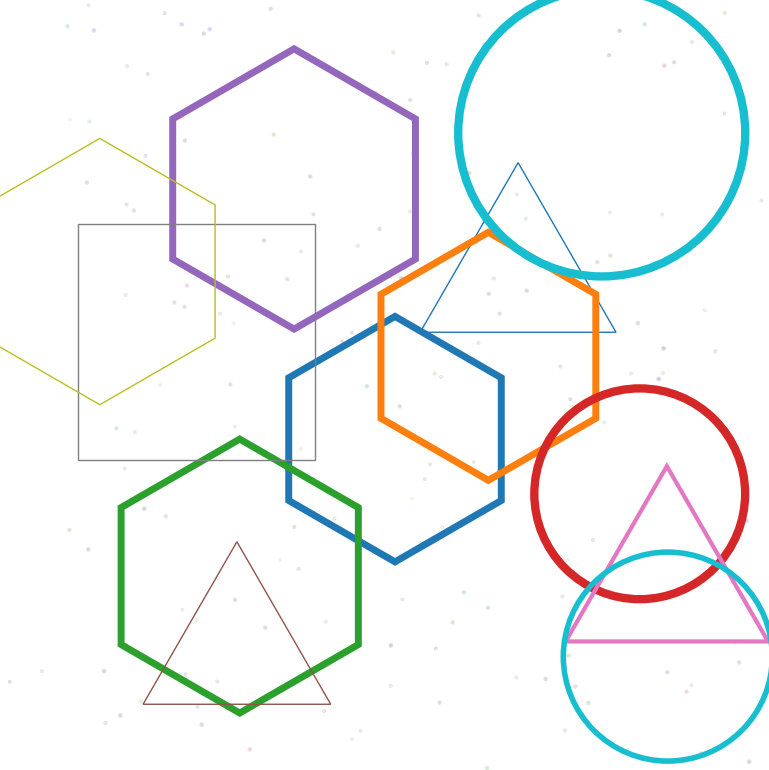[{"shape": "triangle", "thickness": 0.5, "radius": 0.73, "center": [0.673, 0.642]}, {"shape": "hexagon", "thickness": 2.5, "radius": 0.8, "center": [0.513, 0.43]}, {"shape": "hexagon", "thickness": 2.5, "radius": 0.81, "center": [0.634, 0.537]}, {"shape": "hexagon", "thickness": 2.5, "radius": 0.89, "center": [0.311, 0.252]}, {"shape": "circle", "thickness": 3, "radius": 0.68, "center": [0.831, 0.359]}, {"shape": "hexagon", "thickness": 2.5, "radius": 0.91, "center": [0.382, 0.755]}, {"shape": "triangle", "thickness": 0.5, "radius": 0.7, "center": [0.308, 0.156]}, {"shape": "triangle", "thickness": 1.5, "radius": 0.76, "center": [0.866, 0.243]}, {"shape": "square", "thickness": 0.5, "radius": 0.77, "center": [0.255, 0.556]}, {"shape": "hexagon", "thickness": 0.5, "radius": 0.86, "center": [0.13, 0.647]}, {"shape": "circle", "thickness": 2, "radius": 0.68, "center": [0.867, 0.147]}, {"shape": "circle", "thickness": 3, "radius": 0.93, "center": [0.781, 0.827]}]